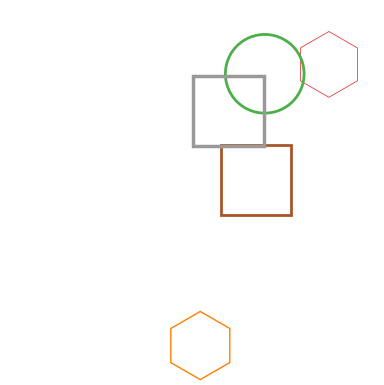[{"shape": "hexagon", "thickness": 0.5, "radius": 0.43, "center": [0.854, 0.833]}, {"shape": "circle", "thickness": 2, "radius": 0.51, "center": [0.688, 0.808]}, {"shape": "hexagon", "thickness": 1, "radius": 0.44, "center": [0.52, 0.103]}, {"shape": "square", "thickness": 2, "radius": 0.45, "center": [0.665, 0.532]}, {"shape": "square", "thickness": 2.5, "radius": 0.46, "center": [0.594, 0.712]}]